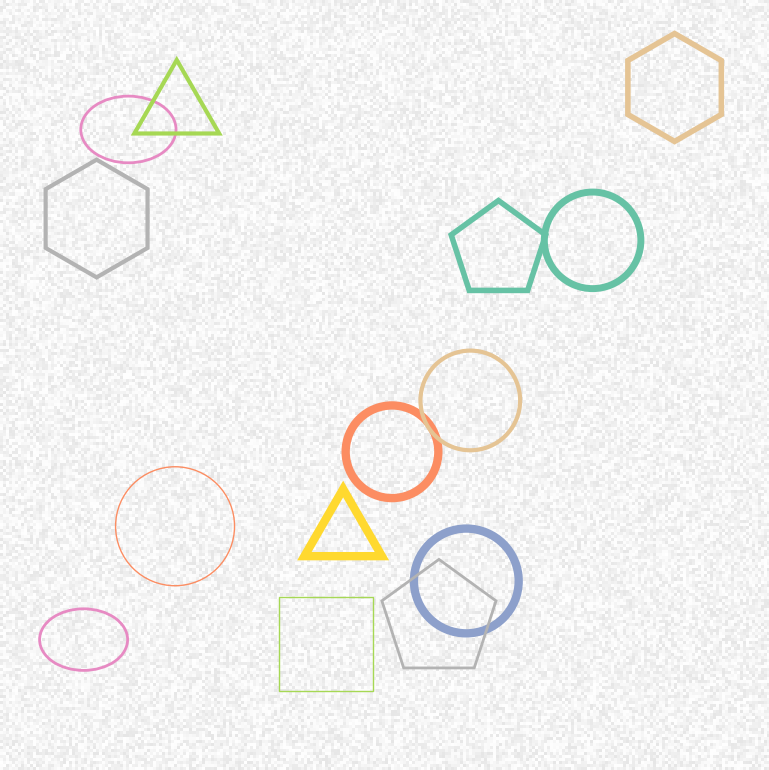[{"shape": "pentagon", "thickness": 2, "radius": 0.32, "center": [0.647, 0.675]}, {"shape": "circle", "thickness": 2.5, "radius": 0.31, "center": [0.77, 0.688]}, {"shape": "circle", "thickness": 3, "radius": 0.3, "center": [0.509, 0.413]}, {"shape": "circle", "thickness": 0.5, "radius": 0.39, "center": [0.227, 0.317]}, {"shape": "circle", "thickness": 3, "radius": 0.34, "center": [0.606, 0.246]}, {"shape": "oval", "thickness": 1, "radius": 0.29, "center": [0.109, 0.169]}, {"shape": "oval", "thickness": 1, "radius": 0.31, "center": [0.167, 0.832]}, {"shape": "triangle", "thickness": 1.5, "radius": 0.32, "center": [0.23, 0.858]}, {"shape": "square", "thickness": 0.5, "radius": 0.3, "center": [0.424, 0.163]}, {"shape": "triangle", "thickness": 3, "radius": 0.29, "center": [0.446, 0.307]}, {"shape": "hexagon", "thickness": 2, "radius": 0.35, "center": [0.876, 0.886]}, {"shape": "circle", "thickness": 1.5, "radius": 0.32, "center": [0.611, 0.48]}, {"shape": "hexagon", "thickness": 1.5, "radius": 0.38, "center": [0.125, 0.716]}, {"shape": "pentagon", "thickness": 1, "radius": 0.39, "center": [0.57, 0.196]}]